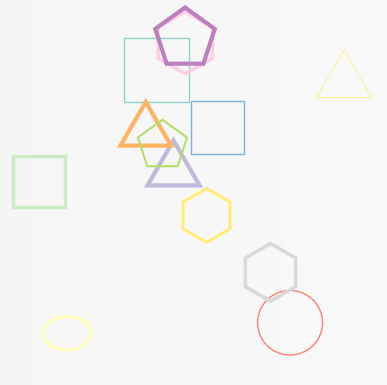[{"shape": "square", "thickness": 1, "radius": 0.42, "center": [0.404, 0.818]}, {"shape": "oval", "thickness": 2, "radius": 0.31, "center": [0.173, 0.135]}, {"shape": "triangle", "thickness": 3, "radius": 0.39, "center": [0.448, 0.557]}, {"shape": "circle", "thickness": 1, "radius": 0.42, "center": [0.749, 0.162]}, {"shape": "square", "thickness": 1, "radius": 0.34, "center": [0.561, 0.669]}, {"shape": "triangle", "thickness": 3, "radius": 0.38, "center": [0.376, 0.66]}, {"shape": "pentagon", "thickness": 1.5, "radius": 0.33, "center": [0.419, 0.622]}, {"shape": "hexagon", "thickness": 2.5, "radius": 0.4, "center": [0.478, 0.889]}, {"shape": "hexagon", "thickness": 2.5, "radius": 0.37, "center": [0.698, 0.293]}, {"shape": "pentagon", "thickness": 3, "radius": 0.4, "center": [0.477, 0.9]}, {"shape": "square", "thickness": 2.5, "radius": 0.34, "center": [0.101, 0.529]}, {"shape": "hexagon", "thickness": 2, "radius": 0.35, "center": [0.533, 0.441]}, {"shape": "triangle", "thickness": 0.5, "radius": 0.41, "center": [0.888, 0.788]}]